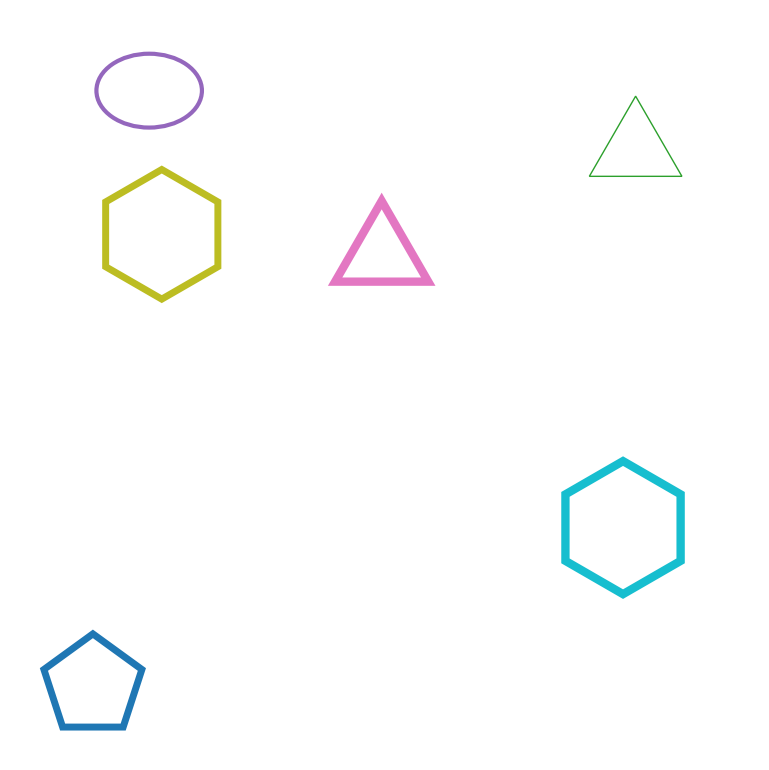[{"shape": "pentagon", "thickness": 2.5, "radius": 0.33, "center": [0.121, 0.11]}, {"shape": "triangle", "thickness": 0.5, "radius": 0.35, "center": [0.825, 0.806]}, {"shape": "oval", "thickness": 1.5, "radius": 0.34, "center": [0.194, 0.882]}, {"shape": "triangle", "thickness": 3, "radius": 0.35, "center": [0.496, 0.669]}, {"shape": "hexagon", "thickness": 2.5, "radius": 0.42, "center": [0.21, 0.696]}, {"shape": "hexagon", "thickness": 3, "radius": 0.43, "center": [0.809, 0.315]}]